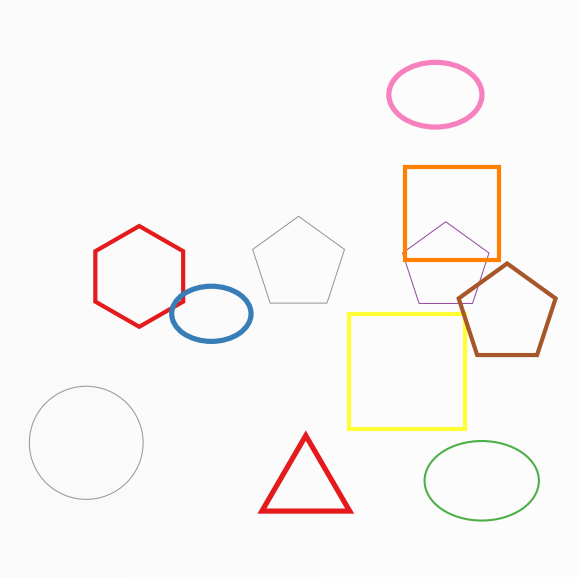[{"shape": "triangle", "thickness": 2.5, "radius": 0.44, "center": [0.526, 0.158]}, {"shape": "hexagon", "thickness": 2, "radius": 0.44, "center": [0.24, 0.52]}, {"shape": "oval", "thickness": 2.5, "radius": 0.34, "center": [0.364, 0.456]}, {"shape": "oval", "thickness": 1, "radius": 0.49, "center": [0.829, 0.167]}, {"shape": "pentagon", "thickness": 0.5, "radius": 0.39, "center": [0.767, 0.537]}, {"shape": "square", "thickness": 2, "radius": 0.4, "center": [0.777, 0.63]}, {"shape": "square", "thickness": 2, "radius": 0.5, "center": [0.7, 0.356]}, {"shape": "pentagon", "thickness": 2, "radius": 0.44, "center": [0.872, 0.455]}, {"shape": "oval", "thickness": 2.5, "radius": 0.4, "center": [0.749, 0.835]}, {"shape": "circle", "thickness": 0.5, "radius": 0.49, "center": [0.148, 0.232]}, {"shape": "pentagon", "thickness": 0.5, "radius": 0.42, "center": [0.514, 0.542]}]